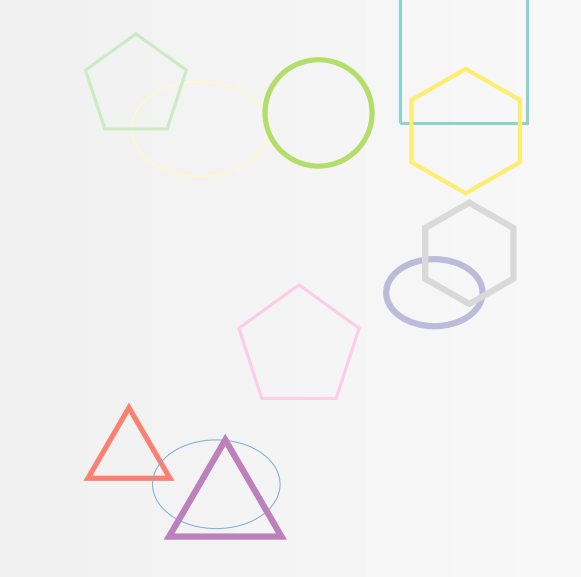[{"shape": "square", "thickness": 1.5, "radius": 0.55, "center": [0.797, 0.895]}, {"shape": "oval", "thickness": 0.5, "radius": 0.59, "center": [0.344, 0.776]}, {"shape": "oval", "thickness": 3, "radius": 0.41, "center": [0.747, 0.492]}, {"shape": "triangle", "thickness": 2.5, "radius": 0.41, "center": [0.222, 0.212]}, {"shape": "oval", "thickness": 0.5, "radius": 0.55, "center": [0.372, 0.161]}, {"shape": "circle", "thickness": 2.5, "radius": 0.46, "center": [0.548, 0.804]}, {"shape": "pentagon", "thickness": 1.5, "radius": 0.54, "center": [0.514, 0.397]}, {"shape": "hexagon", "thickness": 3, "radius": 0.44, "center": [0.807, 0.56]}, {"shape": "triangle", "thickness": 3, "radius": 0.56, "center": [0.388, 0.126]}, {"shape": "pentagon", "thickness": 1.5, "radius": 0.46, "center": [0.234, 0.849]}, {"shape": "hexagon", "thickness": 2, "radius": 0.54, "center": [0.801, 0.772]}]